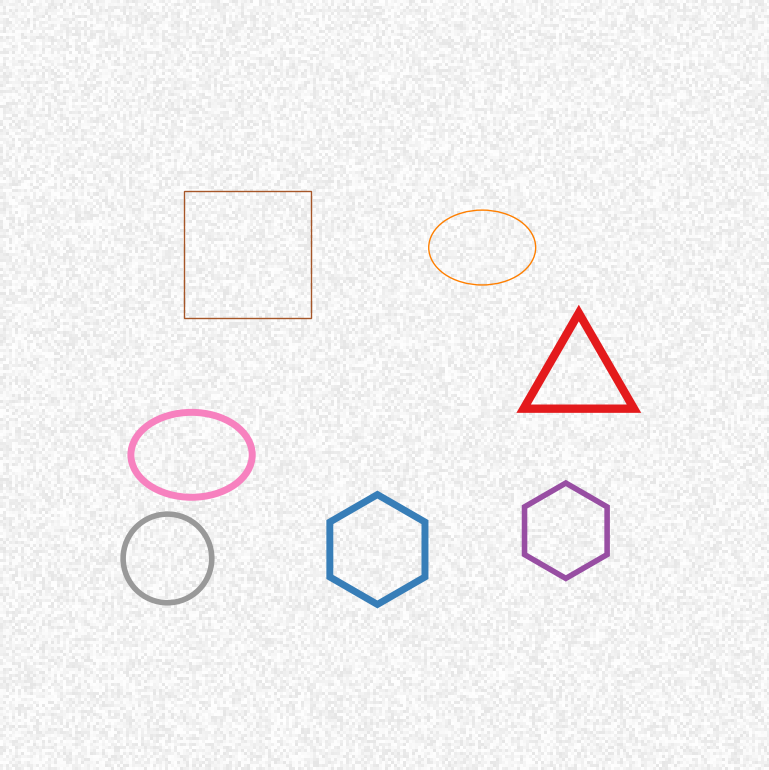[{"shape": "triangle", "thickness": 3, "radius": 0.41, "center": [0.752, 0.511]}, {"shape": "hexagon", "thickness": 2.5, "radius": 0.36, "center": [0.49, 0.286]}, {"shape": "hexagon", "thickness": 2, "radius": 0.31, "center": [0.735, 0.311]}, {"shape": "oval", "thickness": 0.5, "radius": 0.35, "center": [0.626, 0.679]}, {"shape": "square", "thickness": 0.5, "radius": 0.41, "center": [0.321, 0.67]}, {"shape": "oval", "thickness": 2.5, "radius": 0.39, "center": [0.249, 0.409]}, {"shape": "circle", "thickness": 2, "radius": 0.29, "center": [0.217, 0.275]}]